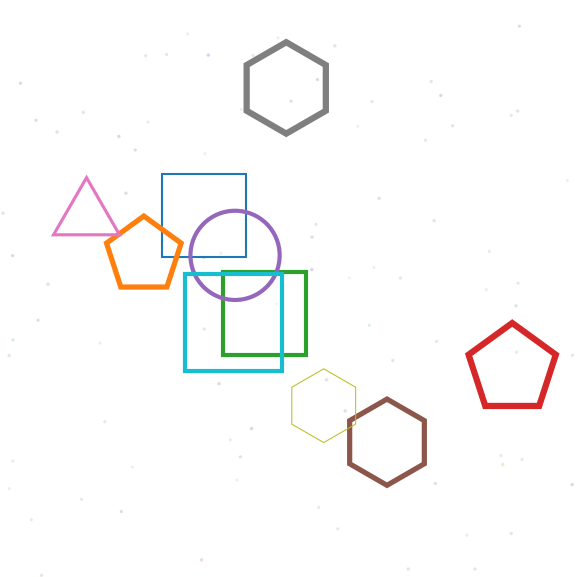[{"shape": "square", "thickness": 1, "radius": 0.36, "center": [0.353, 0.626]}, {"shape": "pentagon", "thickness": 2.5, "radius": 0.34, "center": [0.249, 0.557]}, {"shape": "square", "thickness": 2, "radius": 0.36, "center": [0.458, 0.457]}, {"shape": "pentagon", "thickness": 3, "radius": 0.4, "center": [0.887, 0.36]}, {"shape": "circle", "thickness": 2, "radius": 0.39, "center": [0.407, 0.557]}, {"shape": "hexagon", "thickness": 2.5, "radius": 0.37, "center": [0.67, 0.233]}, {"shape": "triangle", "thickness": 1.5, "radius": 0.33, "center": [0.15, 0.626]}, {"shape": "hexagon", "thickness": 3, "radius": 0.4, "center": [0.496, 0.847]}, {"shape": "hexagon", "thickness": 0.5, "radius": 0.32, "center": [0.561, 0.297]}, {"shape": "square", "thickness": 2, "radius": 0.42, "center": [0.404, 0.441]}]